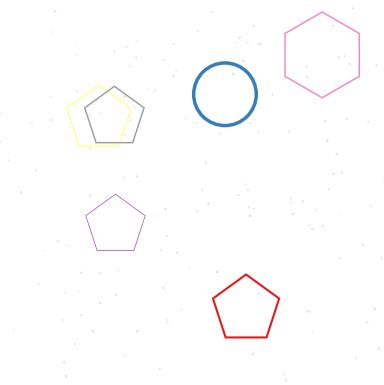[{"shape": "pentagon", "thickness": 1.5, "radius": 0.45, "center": [0.639, 0.197]}, {"shape": "circle", "thickness": 2.5, "radius": 0.41, "center": [0.584, 0.755]}, {"shape": "pentagon", "thickness": 0.5, "radius": 0.41, "center": [0.3, 0.415]}, {"shape": "pentagon", "thickness": 0.5, "radius": 0.44, "center": [0.257, 0.692]}, {"shape": "hexagon", "thickness": 1, "radius": 0.56, "center": [0.837, 0.857]}, {"shape": "pentagon", "thickness": 1, "radius": 0.4, "center": [0.297, 0.695]}]